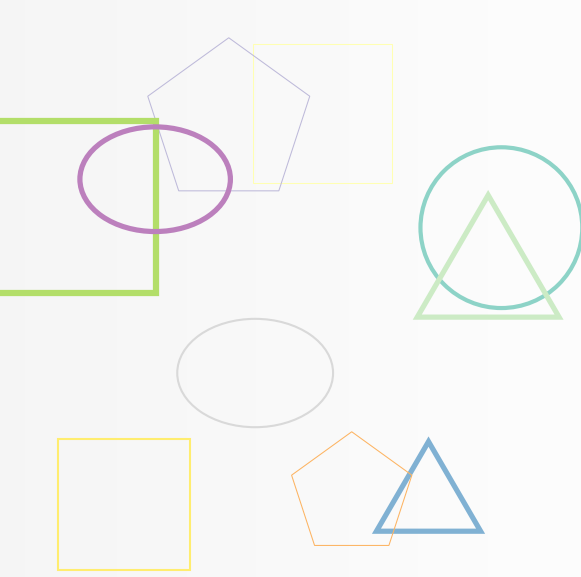[{"shape": "circle", "thickness": 2, "radius": 0.7, "center": [0.863, 0.605]}, {"shape": "square", "thickness": 0.5, "radius": 0.6, "center": [0.555, 0.803]}, {"shape": "pentagon", "thickness": 0.5, "radius": 0.73, "center": [0.394, 0.787]}, {"shape": "triangle", "thickness": 2.5, "radius": 0.52, "center": [0.737, 0.131]}, {"shape": "pentagon", "thickness": 0.5, "radius": 0.54, "center": [0.605, 0.143]}, {"shape": "square", "thickness": 3, "radius": 0.74, "center": [0.119, 0.641]}, {"shape": "oval", "thickness": 1, "radius": 0.67, "center": [0.439, 0.353]}, {"shape": "oval", "thickness": 2.5, "radius": 0.65, "center": [0.267, 0.689]}, {"shape": "triangle", "thickness": 2.5, "radius": 0.7, "center": [0.84, 0.52]}, {"shape": "square", "thickness": 1, "radius": 0.57, "center": [0.213, 0.126]}]